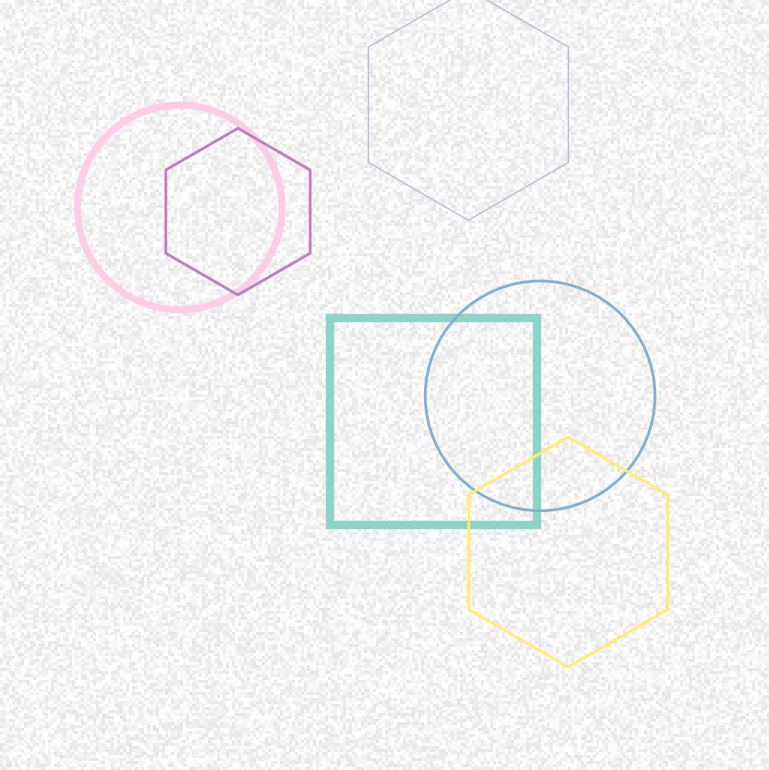[{"shape": "square", "thickness": 3, "radius": 0.67, "center": [0.563, 0.453]}, {"shape": "hexagon", "thickness": 0.5, "radius": 0.75, "center": [0.608, 0.864]}, {"shape": "circle", "thickness": 1, "radius": 0.75, "center": [0.701, 0.486]}, {"shape": "circle", "thickness": 2.5, "radius": 0.66, "center": [0.233, 0.731]}, {"shape": "hexagon", "thickness": 1, "radius": 0.54, "center": [0.309, 0.725]}, {"shape": "hexagon", "thickness": 1, "radius": 0.75, "center": [0.738, 0.283]}]